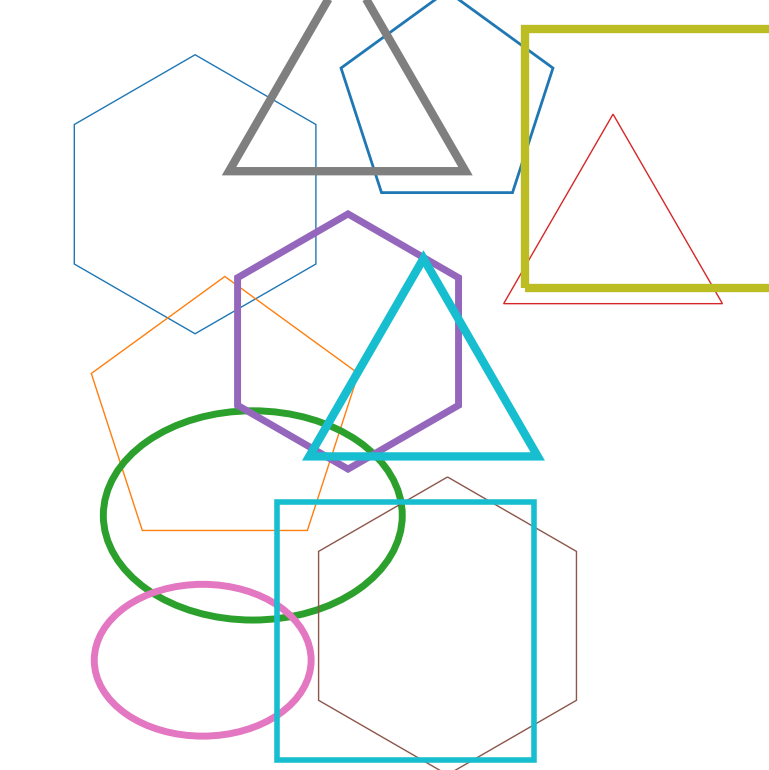[{"shape": "hexagon", "thickness": 0.5, "radius": 0.91, "center": [0.253, 0.748]}, {"shape": "pentagon", "thickness": 1, "radius": 0.72, "center": [0.581, 0.867]}, {"shape": "pentagon", "thickness": 0.5, "radius": 0.91, "center": [0.292, 0.459]}, {"shape": "oval", "thickness": 2.5, "radius": 0.97, "center": [0.328, 0.331]}, {"shape": "triangle", "thickness": 0.5, "radius": 0.82, "center": [0.796, 0.688]}, {"shape": "hexagon", "thickness": 2.5, "radius": 0.83, "center": [0.452, 0.556]}, {"shape": "hexagon", "thickness": 0.5, "radius": 0.97, "center": [0.581, 0.187]}, {"shape": "oval", "thickness": 2.5, "radius": 0.7, "center": [0.263, 0.143]}, {"shape": "triangle", "thickness": 3, "radius": 0.89, "center": [0.451, 0.866]}, {"shape": "square", "thickness": 3, "radius": 0.84, "center": [0.85, 0.794]}, {"shape": "square", "thickness": 2, "radius": 0.84, "center": [0.526, 0.18]}, {"shape": "triangle", "thickness": 3, "radius": 0.86, "center": [0.55, 0.493]}]